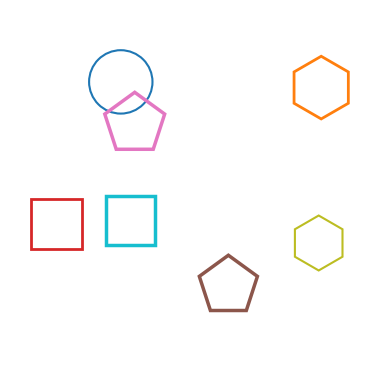[{"shape": "circle", "thickness": 1.5, "radius": 0.41, "center": [0.314, 0.787]}, {"shape": "hexagon", "thickness": 2, "radius": 0.41, "center": [0.834, 0.772]}, {"shape": "square", "thickness": 2, "radius": 0.33, "center": [0.147, 0.417]}, {"shape": "pentagon", "thickness": 2.5, "radius": 0.4, "center": [0.593, 0.258]}, {"shape": "pentagon", "thickness": 2.5, "radius": 0.41, "center": [0.35, 0.678]}, {"shape": "hexagon", "thickness": 1.5, "radius": 0.36, "center": [0.828, 0.369]}, {"shape": "square", "thickness": 2.5, "radius": 0.32, "center": [0.34, 0.426]}]